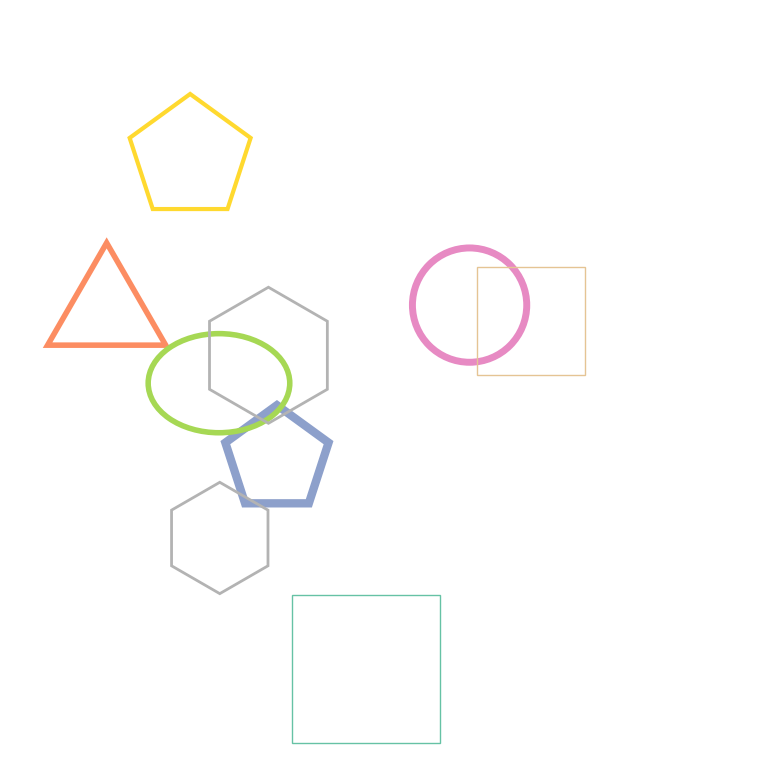[{"shape": "square", "thickness": 0.5, "radius": 0.48, "center": [0.475, 0.131]}, {"shape": "triangle", "thickness": 2, "radius": 0.44, "center": [0.139, 0.596]}, {"shape": "pentagon", "thickness": 3, "radius": 0.35, "center": [0.36, 0.403]}, {"shape": "circle", "thickness": 2.5, "radius": 0.37, "center": [0.61, 0.604]}, {"shape": "oval", "thickness": 2, "radius": 0.46, "center": [0.284, 0.502]}, {"shape": "pentagon", "thickness": 1.5, "radius": 0.41, "center": [0.247, 0.795]}, {"shape": "square", "thickness": 0.5, "radius": 0.35, "center": [0.689, 0.584]}, {"shape": "hexagon", "thickness": 1, "radius": 0.44, "center": [0.349, 0.539]}, {"shape": "hexagon", "thickness": 1, "radius": 0.36, "center": [0.285, 0.301]}]